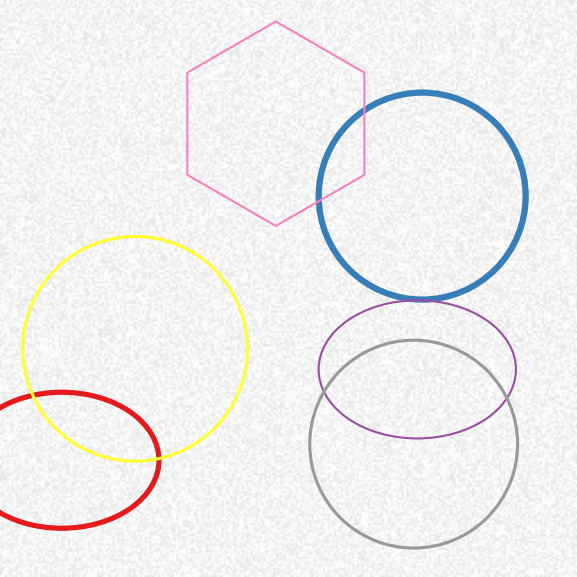[{"shape": "oval", "thickness": 2.5, "radius": 0.84, "center": [0.107, 0.202]}, {"shape": "circle", "thickness": 3, "radius": 0.9, "center": [0.731, 0.66]}, {"shape": "oval", "thickness": 1, "radius": 0.85, "center": [0.723, 0.36]}, {"shape": "circle", "thickness": 1.5, "radius": 0.97, "center": [0.234, 0.395]}, {"shape": "hexagon", "thickness": 1, "radius": 0.89, "center": [0.478, 0.785]}, {"shape": "circle", "thickness": 1.5, "radius": 0.9, "center": [0.716, 0.23]}]